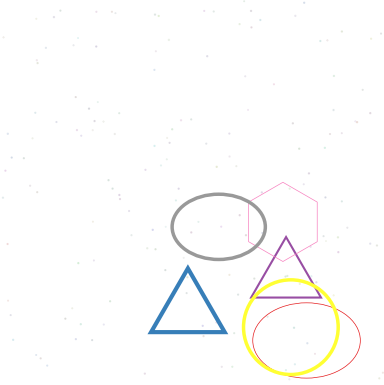[{"shape": "oval", "thickness": 0.5, "radius": 0.7, "center": [0.796, 0.116]}, {"shape": "triangle", "thickness": 3, "radius": 0.55, "center": [0.488, 0.192]}, {"shape": "triangle", "thickness": 1.5, "radius": 0.52, "center": [0.743, 0.28]}, {"shape": "circle", "thickness": 2.5, "radius": 0.61, "center": [0.755, 0.15]}, {"shape": "hexagon", "thickness": 0.5, "radius": 0.51, "center": [0.735, 0.424]}, {"shape": "oval", "thickness": 2.5, "radius": 0.61, "center": [0.568, 0.411]}]